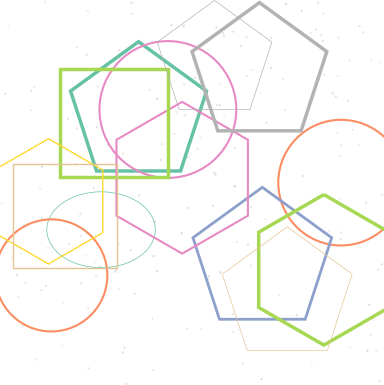[{"shape": "pentagon", "thickness": 2.5, "radius": 0.93, "center": [0.36, 0.706]}, {"shape": "oval", "thickness": 0.5, "radius": 0.7, "center": [0.262, 0.403]}, {"shape": "circle", "thickness": 1.5, "radius": 0.82, "center": [0.886, 0.526]}, {"shape": "circle", "thickness": 1.5, "radius": 0.73, "center": [0.133, 0.285]}, {"shape": "pentagon", "thickness": 2, "radius": 0.95, "center": [0.681, 0.324]}, {"shape": "hexagon", "thickness": 1.5, "radius": 0.99, "center": [0.473, 0.538]}, {"shape": "circle", "thickness": 1.5, "radius": 0.89, "center": [0.436, 0.716]}, {"shape": "square", "thickness": 2.5, "radius": 0.7, "center": [0.295, 0.681]}, {"shape": "hexagon", "thickness": 2.5, "radius": 0.98, "center": [0.841, 0.299]}, {"shape": "hexagon", "thickness": 1, "radius": 0.81, "center": [0.126, 0.477]}, {"shape": "pentagon", "thickness": 0.5, "radius": 0.89, "center": [0.746, 0.233]}, {"shape": "square", "thickness": 1, "radius": 0.68, "center": [0.168, 0.439]}, {"shape": "pentagon", "thickness": 2.5, "radius": 0.92, "center": [0.674, 0.809]}, {"shape": "pentagon", "thickness": 0.5, "radius": 0.78, "center": [0.557, 0.842]}]